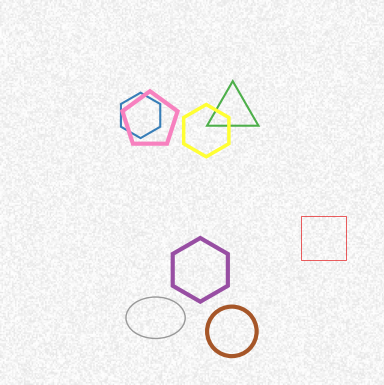[{"shape": "square", "thickness": 0.5, "radius": 0.29, "center": [0.84, 0.383]}, {"shape": "hexagon", "thickness": 1.5, "radius": 0.29, "center": [0.365, 0.7]}, {"shape": "triangle", "thickness": 1.5, "radius": 0.39, "center": [0.605, 0.712]}, {"shape": "hexagon", "thickness": 3, "radius": 0.41, "center": [0.52, 0.299]}, {"shape": "hexagon", "thickness": 2.5, "radius": 0.34, "center": [0.536, 0.661]}, {"shape": "circle", "thickness": 3, "radius": 0.32, "center": [0.602, 0.139]}, {"shape": "pentagon", "thickness": 3, "radius": 0.38, "center": [0.39, 0.688]}, {"shape": "oval", "thickness": 1, "radius": 0.38, "center": [0.404, 0.175]}]